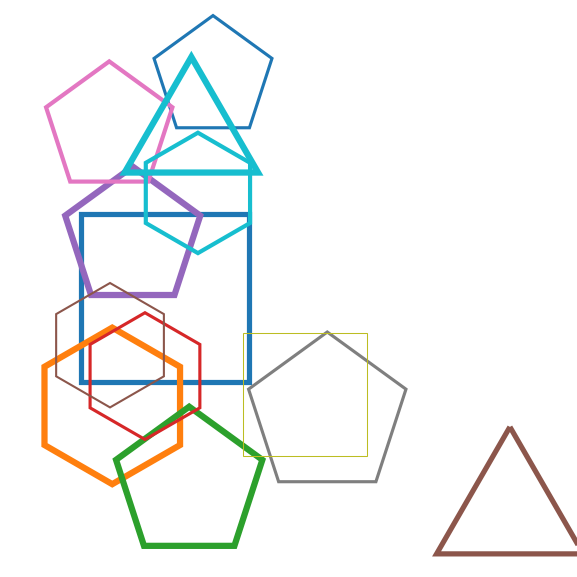[{"shape": "pentagon", "thickness": 1.5, "radius": 0.54, "center": [0.369, 0.865]}, {"shape": "square", "thickness": 2.5, "radius": 0.73, "center": [0.286, 0.483]}, {"shape": "hexagon", "thickness": 3, "radius": 0.68, "center": [0.194, 0.296]}, {"shape": "pentagon", "thickness": 3, "radius": 0.67, "center": [0.328, 0.162]}, {"shape": "hexagon", "thickness": 1.5, "radius": 0.55, "center": [0.251, 0.348]}, {"shape": "pentagon", "thickness": 3, "radius": 0.61, "center": [0.23, 0.588]}, {"shape": "hexagon", "thickness": 1, "radius": 0.54, "center": [0.191, 0.401]}, {"shape": "triangle", "thickness": 2.5, "radius": 0.73, "center": [0.883, 0.113]}, {"shape": "pentagon", "thickness": 2, "radius": 0.58, "center": [0.189, 0.778]}, {"shape": "pentagon", "thickness": 1.5, "radius": 0.72, "center": [0.567, 0.281]}, {"shape": "square", "thickness": 0.5, "radius": 0.53, "center": [0.528, 0.316]}, {"shape": "hexagon", "thickness": 2, "radius": 0.52, "center": [0.343, 0.665]}, {"shape": "triangle", "thickness": 3, "radius": 0.67, "center": [0.331, 0.767]}]